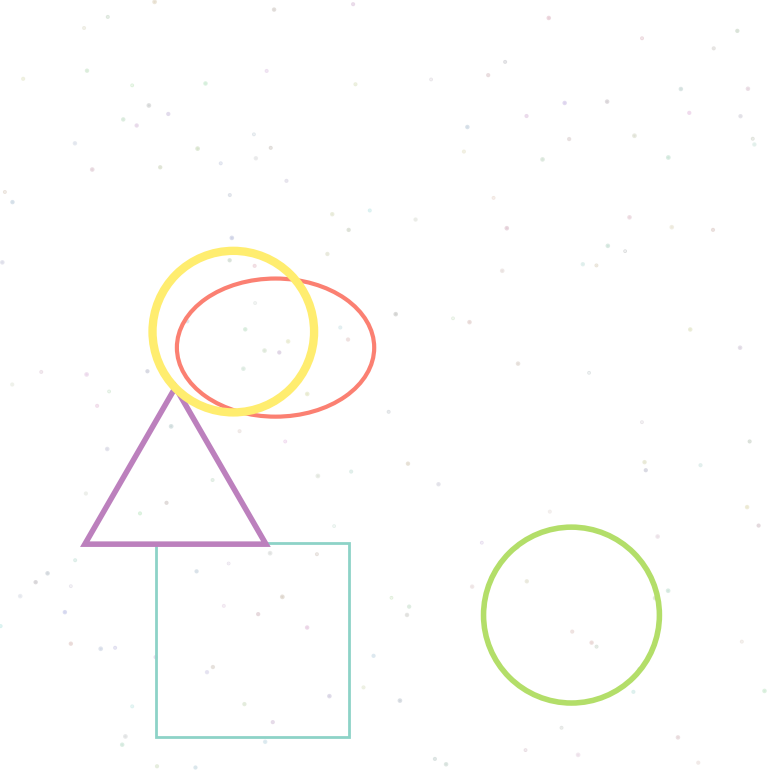[{"shape": "square", "thickness": 1, "radius": 0.63, "center": [0.328, 0.169]}, {"shape": "oval", "thickness": 1.5, "radius": 0.64, "center": [0.358, 0.549]}, {"shape": "circle", "thickness": 2, "radius": 0.57, "center": [0.742, 0.201]}, {"shape": "triangle", "thickness": 2, "radius": 0.68, "center": [0.228, 0.361]}, {"shape": "circle", "thickness": 3, "radius": 0.52, "center": [0.303, 0.569]}]